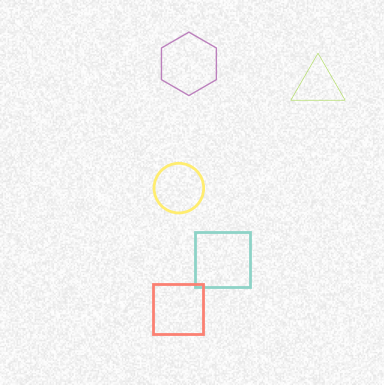[{"shape": "square", "thickness": 2, "radius": 0.36, "center": [0.578, 0.326]}, {"shape": "square", "thickness": 2, "radius": 0.32, "center": [0.463, 0.197]}, {"shape": "triangle", "thickness": 0.5, "radius": 0.41, "center": [0.826, 0.78]}, {"shape": "hexagon", "thickness": 1, "radius": 0.41, "center": [0.491, 0.834]}, {"shape": "circle", "thickness": 2, "radius": 0.32, "center": [0.465, 0.511]}]